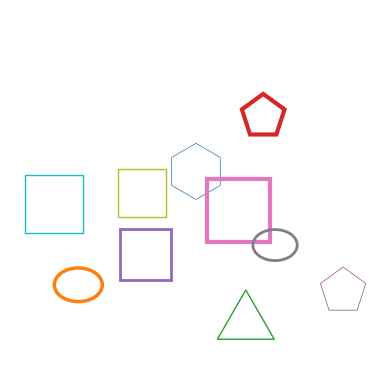[{"shape": "hexagon", "thickness": 0.5, "radius": 0.36, "center": [0.509, 0.555]}, {"shape": "oval", "thickness": 2.5, "radius": 0.31, "center": [0.203, 0.26]}, {"shape": "triangle", "thickness": 1, "radius": 0.43, "center": [0.638, 0.162]}, {"shape": "pentagon", "thickness": 3, "radius": 0.29, "center": [0.684, 0.698]}, {"shape": "square", "thickness": 2, "radius": 0.33, "center": [0.378, 0.339]}, {"shape": "pentagon", "thickness": 0.5, "radius": 0.31, "center": [0.891, 0.244]}, {"shape": "square", "thickness": 3, "radius": 0.41, "center": [0.62, 0.453]}, {"shape": "oval", "thickness": 2, "radius": 0.29, "center": [0.714, 0.363]}, {"shape": "square", "thickness": 1, "radius": 0.31, "center": [0.368, 0.499]}, {"shape": "square", "thickness": 1, "radius": 0.38, "center": [0.141, 0.47]}]